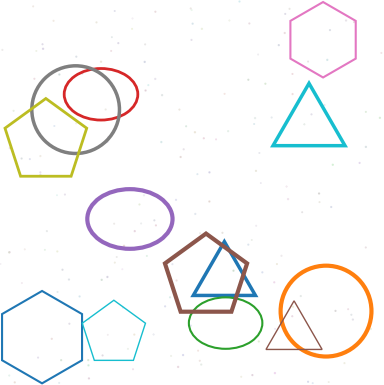[{"shape": "hexagon", "thickness": 1.5, "radius": 0.6, "center": [0.109, 0.124]}, {"shape": "triangle", "thickness": 2.5, "radius": 0.47, "center": [0.583, 0.279]}, {"shape": "circle", "thickness": 3, "radius": 0.59, "center": [0.847, 0.192]}, {"shape": "oval", "thickness": 1.5, "radius": 0.48, "center": [0.586, 0.161]}, {"shape": "oval", "thickness": 2, "radius": 0.48, "center": [0.262, 0.755]}, {"shape": "oval", "thickness": 3, "radius": 0.55, "center": [0.337, 0.431]}, {"shape": "pentagon", "thickness": 3, "radius": 0.56, "center": [0.535, 0.281]}, {"shape": "triangle", "thickness": 1, "radius": 0.42, "center": [0.764, 0.134]}, {"shape": "hexagon", "thickness": 1.5, "radius": 0.49, "center": [0.839, 0.897]}, {"shape": "circle", "thickness": 2.5, "radius": 0.57, "center": [0.196, 0.715]}, {"shape": "pentagon", "thickness": 2, "radius": 0.56, "center": [0.119, 0.633]}, {"shape": "triangle", "thickness": 2.5, "radius": 0.54, "center": [0.803, 0.676]}, {"shape": "pentagon", "thickness": 1, "radius": 0.43, "center": [0.296, 0.134]}]